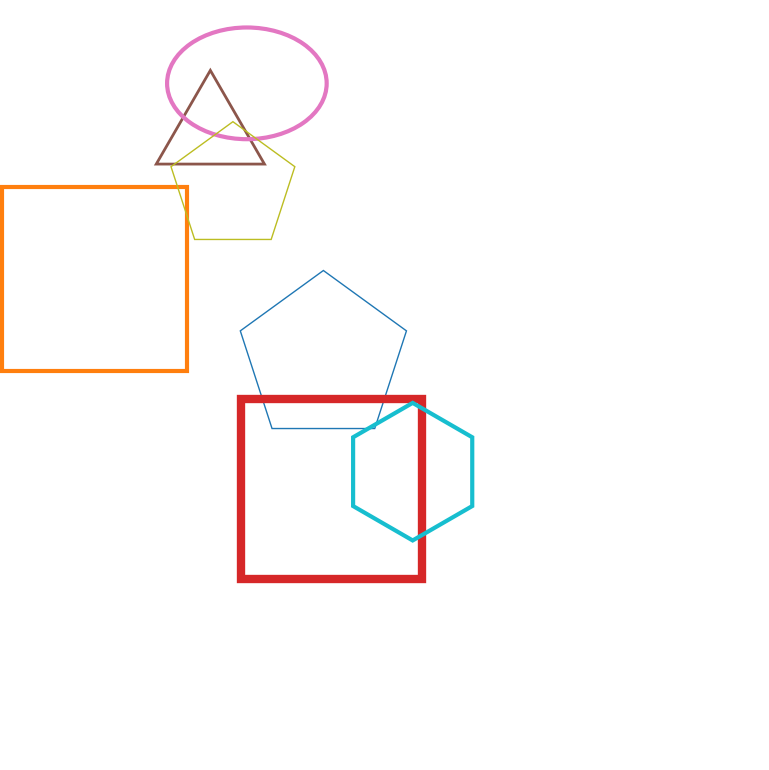[{"shape": "pentagon", "thickness": 0.5, "radius": 0.57, "center": [0.42, 0.535]}, {"shape": "square", "thickness": 1.5, "radius": 0.6, "center": [0.123, 0.638]}, {"shape": "square", "thickness": 3, "radius": 0.59, "center": [0.431, 0.365]}, {"shape": "triangle", "thickness": 1, "radius": 0.41, "center": [0.273, 0.827]}, {"shape": "oval", "thickness": 1.5, "radius": 0.52, "center": [0.321, 0.892]}, {"shape": "pentagon", "thickness": 0.5, "radius": 0.42, "center": [0.302, 0.757]}, {"shape": "hexagon", "thickness": 1.5, "radius": 0.45, "center": [0.536, 0.387]}]